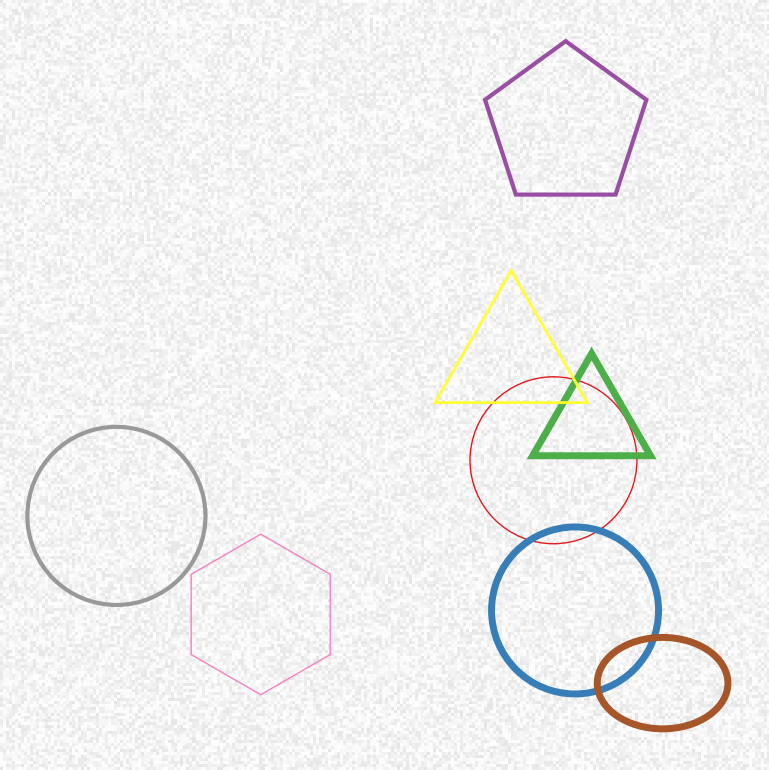[{"shape": "circle", "thickness": 0.5, "radius": 0.54, "center": [0.719, 0.402]}, {"shape": "circle", "thickness": 2.5, "radius": 0.54, "center": [0.747, 0.207]}, {"shape": "triangle", "thickness": 2.5, "radius": 0.44, "center": [0.768, 0.452]}, {"shape": "pentagon", "thickness": 1.5, "radius": 0.55, "center": [0.735, 0.836]}, {"shape": "triangle", "thickness": 1, "radius": 0.57, "center": [0.664, 0.534]}, {"shape": "oval", "thickness": 2.5, "radius": 0.42, "center": [0.86, 0.113]}, {"shape": "hexagon", "thickness": 0.5, "radius": 0.52, "center": [0.339, 0.202]}, {"shape": "circle", "thickness": 1.5, "radius": 0.58, "center": [0.151, 0.33]}]